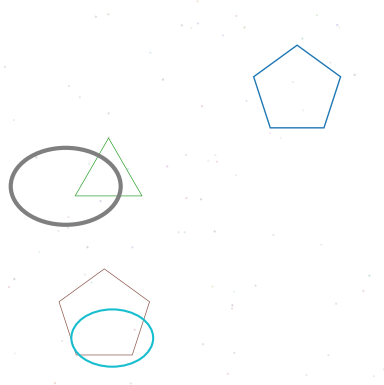[{"shape": "pentagon", "thickness": 1, "radius": 0.59, "center": [0.772, 0.764]}, {"shape": "triangle", "thickness": 0.5, "radius": 0.5, "center": [0.282, 0.541]}, {"shape": "pentagon", "thickness": 0.5, "radius": 0.62, "center": [0.271, 0.178]}, {"shape": "oval", "thickness": 3, "radius": 0.71, "center": [0.171, 0.516]}, {"shape": "oval", "thickness": 1.5, "radius": 0.53, "center": [0.292, 0.122]}]